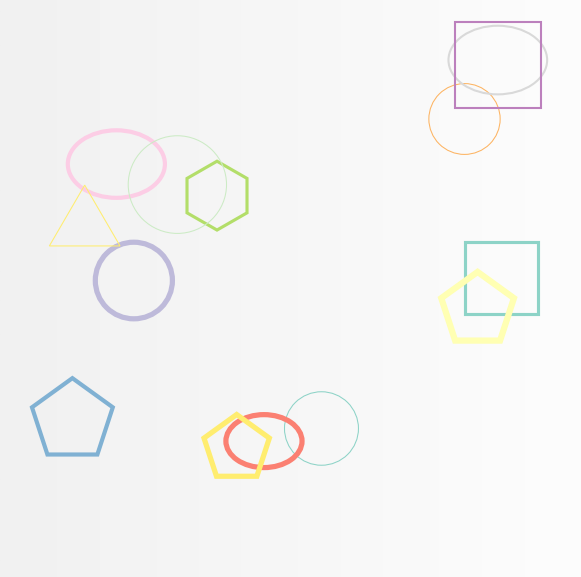[{"shape": "circle", "thickness": 0.5, "radius": 0.32, "center": [0.553, 0.257]}, {"shape": "square", "thickness": 1.5, "radius": 0.31, "center": [0.863, 0.518]}, {"shape": "pentagon", "thickness": 3, "radius": 0.33, "center": [0.822, 0.463]}, {"shape": "circle", "thickness": 2.5, "radius": 0.33, "center": [0.23, 0.513]}, {"shape": "oval", "thickness": 2.5, "radius": 0.33, "center": [0.454, 0.235]}, {"shape": "pentagon", "thickness": 2, "radius": 0.37, "center": [0.125, 0.271]}, {"shape": "circle", "thickness": 0.5, "radius": 0.31, "center": [0.799, 0.793]}, {"shape": "hexagon", "thickness": 1.5, "radius": 0.3, "center": [0.373, 0.66]}, {"shape": "oval", "thickness": 2, "radius": 0.42, "center": [0.2, 0.715]}, {"shape": "oval", "thickness": 1, "radius": 0.42, "center": [0.856, 0.895]}, {"shape": "square", "thickness": 1, "radius": 0.37, "center": [0.857, 0.887]}, {"shape": "circle", "thickness": 0.5, "radius": 0.42, "center": [0.305, 0.68]}, {"shape": "pentagon", "thickness": 2.5, "radius": 0.3, "center": [0.407, 0.222]}, {"shape": "triangle", "thickness": 0.5, "radius": 0.35, "center": [0.146, 0.608]}]